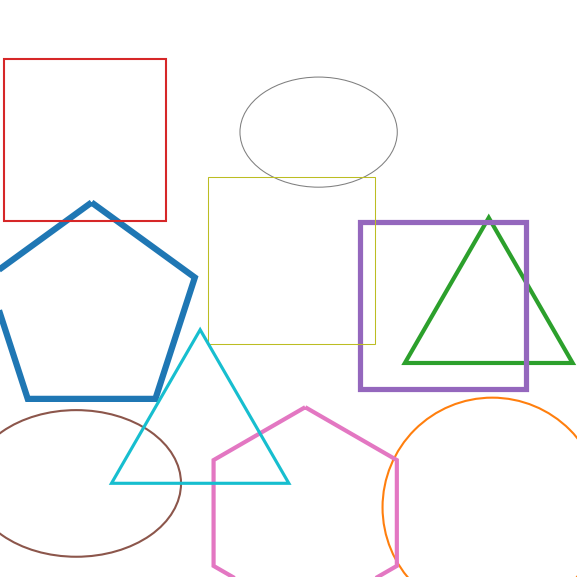[{"shape": "pentagon", "thickness": 3, "radius": 0.94, "center": [0.159, 0.461]}, {"shape": "circle", "thickness": 1, "radius": 0.95, "center": [0.852, 0.121]}, {"shape": "triangle", "thickness": 2, "radius": 0.84, "center": [0.846, 0.454]}, {"shape": "square", "thickness": 1, "radius": 0.7, "center": [0.147, 0.757]}, {"shape": "square", "thickness": 2.5, "radius": 0.72, "center": [0.767, 0.47]}, {"shape": "oval", "thickness": 1, "radius": 0.91, "center": [0.132, 0.162]}, {"shape": "hexagon", "thickness": 2, "radius": 0.92, "center": [0.528, 0.111]}, {"shape": "oval", "thickness": 0.5, "radius": 0.68, "center": [0.552, 0.77]}, {"shape": "square", "thickness": 0.5, "radius": 0.72, "center": [0.505, 0.548]}, {"shape": "triangle", "thickness": 1.5, "radius": 0.89, "center": [0.347, 0.251]}]